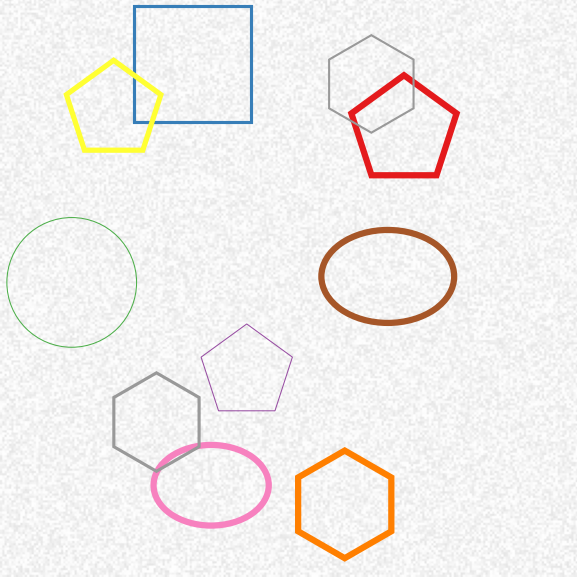[{"shape": "pentagon", "thickness": 3, "radius": 0.48, "center": [0.7, 0.773]}, {"shape": "square", "thickness": 1.5, "radius": 0.51, "center": [0.333, 0.888]}, {"shape": "circle", "thickness": 0.5, "radius": 0.56, "center": [0.124, 0.51]}, {"shape": "pentagon", "thickness": 0.5, "radius": 0.42, "center": [0.427, 0.355]}, {"shape": "hexagon", "thickness": 3, "radius": 0.47, "center": [0.597, 0.126]}, {"shape": "pentagon", "thickness": 2.5, "radius": 0.43, "center": [0.197, 0.809]}, {"shape": "oval", "thickness": 3, "radius": 0.57, "center": [0.671, 0.52]}, {"shape": "oval", "thickness": 3, "radius": 0.5, "center": [0.366, 0.159]}, {"shape": "hexagon", "thickness": 1, "radius": 0.42, "center": [0.643, 0.854]}, {"shape": "hexagon", "thickness": 1.5, "radius": 0.43, "center": [0.271, 0.268]}]